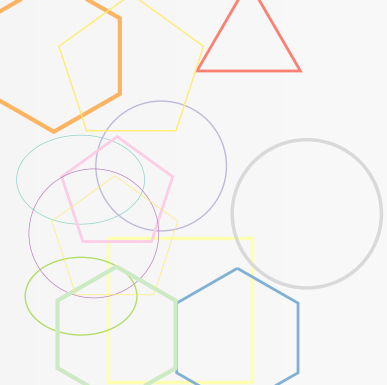[{"shape": "oval", "thickness": 0.5, "radius": 0.83, "center": [0.208, 0.533]}, {"shape": "square", "thickness": 2.5, "radius": 0.93, "center": [0.464, 0.196]}, {"shape": "circle", "thickness": 1, "radius": 0.84, "center": [0.416, 0.569]}, {"shape": "triangle", "thickness": 2, "radius": 0.77, "center": [0.642, 0.893]}, {"shape": "hexagon", "thickness": 2, "radius": 0.9, "center": [0.613, 0.122]}, {"shape": "hexagon", "thickness": 3, "radius": 0.98, "center": [0.139, 0.854]}, {"shape": "oval", "thickness": 1, "radius": 0.72, "center": [0.209, 0.231]}, {"shape": "pentagon", "thickness": 2, "radius": 0.75, "center": [0.302, 0.494]}, {"shape": "circle", "thickness": 2.5, "radius": 0.96, "center": [0.792, 0.445]}, {"shape": "circle", "thickness": 0.5, "radius": 0.84, "center": [0.242, 0.394]}, {"shape": "hexagon", "thickness": 3, "radius": 0.88, "center": [0.301, 0.132]}, {"shape": "pentagon", "thickness": 1, "radius": 0.98, "center": [0.339, 0.819]}, {"shape": "pentagon", "thickness": 0.5, "radius": 0.85, "center": [0.296, 0.373]}]